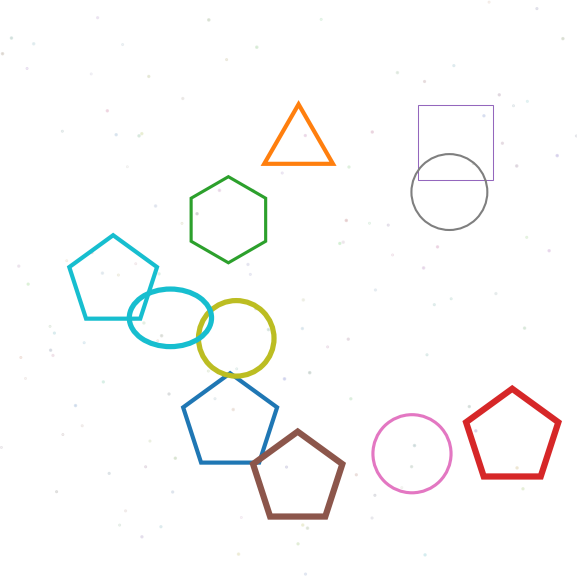[{"shape": "pentagon", "thickness": 2, "radius": 0.43, "center": [0.398, 0.267]}, {"shape": "triangle", "thickness": 2, "radius": 0.34, "center": [0.517, 0.75]}, {"shape": "hexagon", "thickness": 1.5, "radius": 0.37, "center": [0.395, 0.619]}, {"shape": "pentagon", "thickness": 3, "radius": 0.42, "center": [0.887, 0.242]}, {"shape": "square", "thickness": 0.5, "radius": 0.32, "center": [0.789, 0.753]}, {"shape": "pentagon", "thickness": 3, "radius": 0.41, "center": [0.515, 0.17]}, {"shape": "circle", "thickness": 1.5, "radius": 0.34, "center": [0.713, 0.213]}, {"shape": "circle", "thickness": 1, "radius": 0.33, "center": [0.778, 0.667]}, {"shape": "circle", "thickness": 2.5, "radius": 0.33, "center": [0.409, 0.413]}, {"shape": "pentagon", "thickness": 2, "radius": 0.4, "center": [0.196, 0.512]}, {"shape": "oval", "thickness": 2.5, "radius": 0.36, "center": [0.295, 0.449]}]